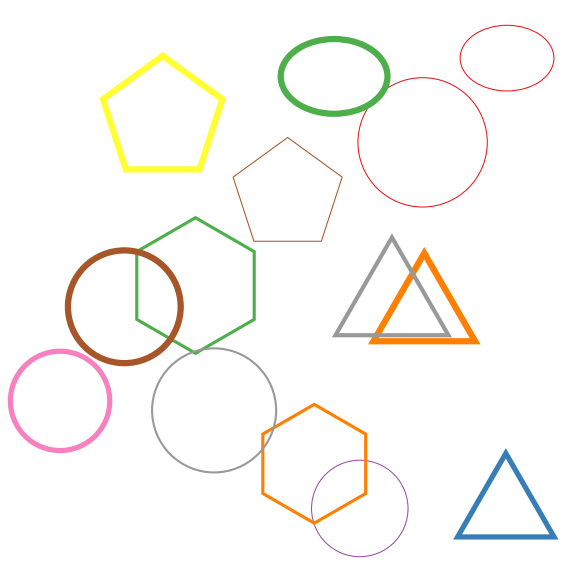[{"shape": "oval", "thickness": 0.5, "radius": 0.41, "center": [0.878, 0.898]}, {"shape": "circle", "thickness": 0.5, "radius": 0.56, "center": [0.732, 0.753]}, {"shape": "triangle", "thickness": 2.5, "radius": 0.48, "center": [0.876, 0.118]}, {"shape": "hexagon", "thickness": 1.5, "radius": 0.59, "center": [0.339, 0.505]}, {"shape": "oval", "thickness": 3, "radius": 0.46, "center": [0.579, 0.867]}, {"shape": "circle", "thickness": 0.5, "radius": 0.42, "center": [0.623, 0.119]}, {"shape": "hexagon", "thickness": 1.5, "radius": 0.51, "center": [0.544, 0.196]}, {"shape": "triangle", "thickness": 3, "radius": 0.51, "center": [0.735, 0.459]}, {"shape": "pentagon", "thickness": 3, "radius": 0.54, "center": [0.282, 0.794]}, {"shape": "pentagon", "thickness": 0.5, "radius": 0.5, "center": [0.498, 0.662]}, {"shape": "circle", "thickness": 3, "radius": 0.49, "center": [0.215, 0.468]}, {"shape": "circle", "thickness": 2.5, "radius": 0.43, "center": [0.104, 0.305]}, {"shape": "triangle", "thickness": 2, "radius": 0.56, "center": [0.679, 0.475]}, {"shape": "circle", "thickness": 1, "radius": 0.54, "center": [0.371, 0.289]}]